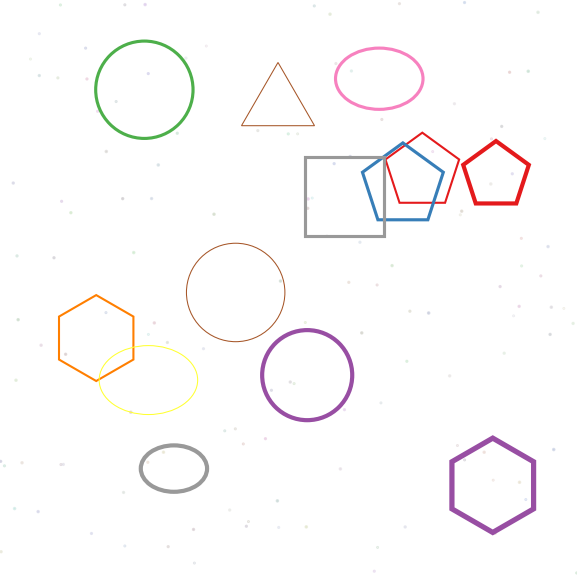[{"shape": "pentagon", "thickness": 2, "radius": 0.3, "center": [0.859, 0.695]}, {"shape": "pentagon", "thickness": 1, "radius": 0.34, "center": [0.731, 0.702]}, {"shape": "pentagon", "thickness": 1.5, "radius": 0.37, "center": [0.698, 0.678]}, {"shape": "circle", "thickness": 1.5, "radius": 0.42, "center": [0.25, 0.844]}, {"shape": "circle", "thickness": 2, "radius": 0.39, "center": [0.532, 0.35]}, {"shape": "hexagon", "thickness": 2.5, "radius": 0.41, "center": [0.853, 0.159]}, {"shape": "hexagon", "thickness": 1, "radius": 0.37, "center": [0.167, 0.414]}, {"shape": "oval", "thickness": 0.5, "radius": 0.43, "center": [0.257, 0.341]}, {"shape": "circle", "thickness": 0.5, "radius": 0.43, "center": [0.408, 0.493]}, {"shape": "triangle", "thickness": 0.5, "radius": 0.37, "center": [0.481, 0.818]}, {"shape": "oval", "thickness": 1.5, "radius": 0.38, "center": [0.657, 0.863]}, {"shape": "oval", "thickness": 2, "radius": 0.29, "center": [0.301, 0.188]}, {"shape": "square", "thickness": 1.5, "radius": 0.34, "center": [0.596, 0.658]}]